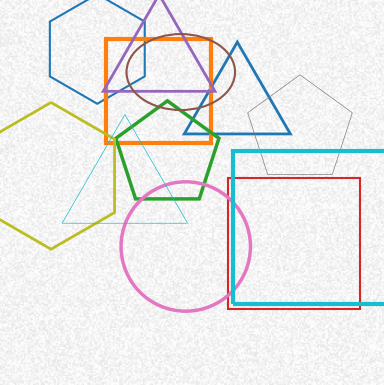[{"shape": "triangle", "thickness": 2, "radius": 0.8, "center": [0.616, 0.732]}, {"shape": "hexagon", "thickness": 1.5, "radius": 0.71, "center": [0.253, 0.873]}, {"shape": "square", "thickness": 3, "radius": 0.68, "center": [0.412, 0.763]}, {"shape": "pentagon", "thickness": 2.5, "radius": 0.7, "center": [0.435, 0.597]}, {"shape": "square", "thickness": 1.5, "radius": 0.85, "center": [0.763, 0.368]}, {"shape": "triangle", "thickness": 2, "radius": 0.84, "center": [0.413, 0.847]}, {"shape": "oval", "thickness": 1.5, "radius": 0.7, "center": [0.47, 0.813]}, {"shape": "circle", "thickness": 2.5, "radius": 0.84, "center": [0.482, 0.36]}, {"shape": "pentagon", "thickness": 0.5, "radius": 0.71, "center": [0.779, 0.663]}, {"shape": "hexagon", "thickness": 2, "radius": 0.95, "center": [0.133, 0.543]}, {"shape": "triangle", "thickness": 0.5, "radius": 0.94, "center": [0.324, 0.514]}, {"shape": "square", "thickness": 3, "radius": 0.99, "center": [0.805, 0.41]}]